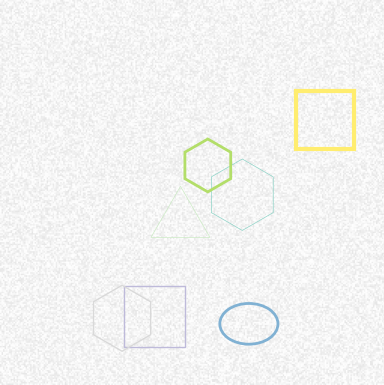[{"shape": "hexagon", "thickness": 0.5, "radius": 0.46, "center": [0.629, 0.494]}, {"shape": "square", "thickness": 1, "radius": 0.4, "center": [0.402, 0.177]}, {"shape": "oval", "thickness": 2, "radius": 0.38, "center": [0.646, 0.159]}, {"shape": "hexagon", "thickness": 2, "radius": 0.34, "center": [0.54, 0.57]}, {"shape": "hexagon", "thickness": 1, "radius": 0.43, "center": [0.317, 0.173]}, {"shape": "triangle", "thickness": 0.5, "radius": 0.44, "center": [0.469, 0.428]}, {"shape": "square", "thickness": 3, "radius": 0.38, "center": [0.844, 0.689]}]